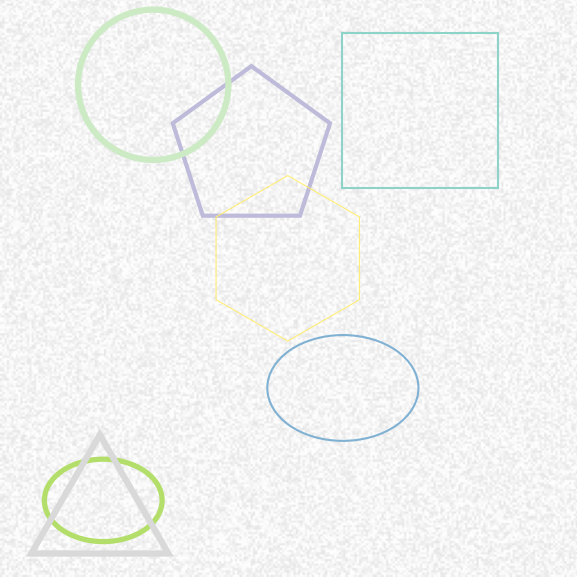[{"shape": "square", "thickness": 1, "radius": 0.67, "center": [0.727, 0.808]}, {"shape": "pentagon", "thickness": 2, "radius": 0.72, "center": [0.435, 0.741]}, {"shape": "oval", "thickness": 1, "radius": 0.65, "center": [0.594, 0.327]}, {"shape": "oval", "thickness": 2.5, "radius": 0.51, "center": [0.179, 0.133]}, {"shape": "triangle", "thickness": 3, "radius": 0.69, "center": [0.173, 0.109]}, {"shape": "circle", "thickness": 3, "radius": 0.65, "center": [0.265, 0.852]}, {"shape": "hexagon", "thickness": 0.5, "radius": 0.72, "center": [0.498, 0.552]}]